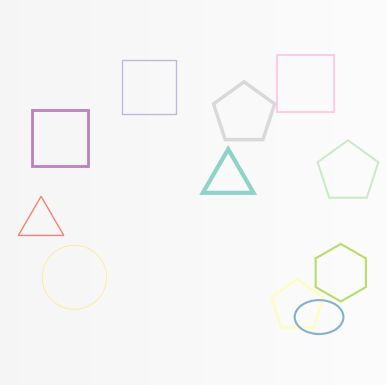[{"shape": "triangle", "thickness": 3, "radius": 0.38, "center": [0.589, 0.537]}, {"shape": "pentagon", "thickness": 1.5, "radius": 0.35, "center": [0.767, 0.206]}, {"shape": "square", "thickness": 1, "radius": 0.35, "center": [0.384, 0.774]}, {"shape": "triangle", "thickness": 1, "radius": 0.34, "center": [0.106, 0.422]}, {"shape": "oval", "thickness": 1.5, "radius": 0.31, "center": [0.823, 0.176]}, {"shape": "hexagon", "thickness": 1.5, "radius": 0.37, "center": [0.879, 0.292]}, {"shape": "square", "thickness": 1.5, "radius": 0.37, "center": [0.788, 0.784]}, {"shape": "pentagon", "thickness": 2.5, "radius": 0.41, "center": [0.63, 0.704]}, {"shape": "square", "thickness": 2, "radius": 0.36, "center": [0.155, 0.642]}, {"shape": "pentagon", "thickness": 1.5, "radius": 0.41, "center": [0.898, 0.553]}, {"shape": "circle", "thickness": 0.5, "radius": 0.42, "center": [0.192, 0.28]}]